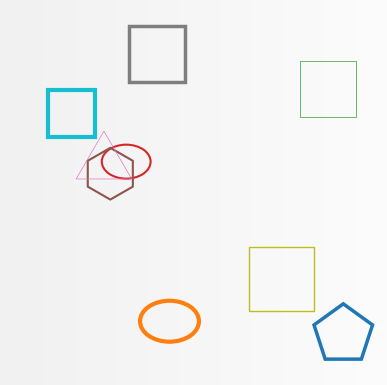[{"shape": "pentagon", "thickness": 2.5, "radius": 0.4, "center": [0.886, 0.131]}, {"shape": "oval", "thickness": 3, "radius": 0.38, "center": [0.437, 0.166]}, {"shape": "square", "thickness": 0.5, "radius": 0.36, "center": [0.847, 0.768]}, {"shape": "oval", "thickness": 1.5, "radius": 0.31, "center": [0.326, 0.58]}, {"shape": "hexagon", "thickness": 1.5, "radius": 0.34, "center": [0.285, 0.549]}, {"shape": "triangle", "thickness": 0.5, "radius": 0.41, "center": [0.268, 0.577]}, {"shape": "square", "thickness": 2.5, "radius": 0.36, "center": [0.405, 0.859]}, {"shape": "square", "thickness": 1, "radius": 0.42, "center": [0.726, 0.275]}, {"shape": "square", "thickness": 3, "radius": 0.3, "center": [0.185, 0.706]}]